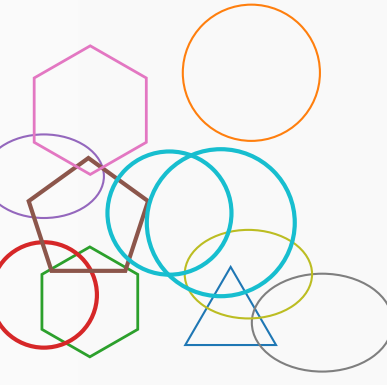[{"shape": "triangle", "thickness": 1.5, "radius": 0.68, "center": [0.595, 0.171]}, {"shape": "circle", "thickness": 1.5, "radius": 0.88, "center": [0.649, 0.811]}, {"shape": "hexagon", "thickness": 2, "radius": 0.71, "center": [0.232, 0.216]}, {"shape": "circle", "thickness": 3, "radius": 0.68, "center": [0.113, 0.234]}, {"shape": "oval", "thickness": 1.5, "radius": 0.78, "center": [0.113, 0.542]}, {"shape": "pentagon", "thickness": 3, "radius": 0.81, "center": [0.228, 0.428]}, {"shape": "hexagon", "thickness": 2, "radius": 0.84, "center": [0.233, 0.714]}, {"shape": "oval", "thickness": 1.5, "radius": 0.91, "center": [0.832, 0.162]}, {"shape": "oval", "thickness": 1.5, "radius": 0.82, "center": [0.641, 0.288]}, {"shape": "circle", "thickness": 3, "radius": 0.95, "center": [0.57, 0.422]}, {"shape": "circle", "thickness": 3, "radius": 0.8, "center": [0.437, 0.447]}]